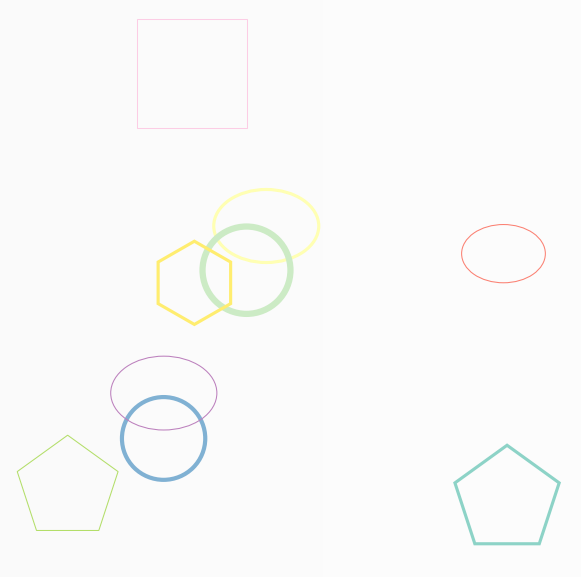[{"shape": "pentagon", "thickness": 1.5, "radius": 0.47, "center": [0.872, 0.134]}, {"shape": "oval", "thickness": 1.5, "radius": 0.45, "center": [0.458, 0.608]}, {"shape": "oval", "thickness": 0.5, "radius": 0.36, "center": [0.866, 0.56]}, {"shape": "circle", "thickness": 2, "radius": 0.36, "center": [0.281, 0.24]}, {"shape": "pentagon", "thickness": 0.5, "radius": 0.46, "center": [0.116, 0.154]}, {"shape": "square", "thickness": 0.5, "radius": 0.47, "center": [0.33, 0.873]}, {"shape": "oval", "thickness": 0.5, "radius": 0.46, "center": [0.282, 0.318]}, {"shape": "circle", "thickness": 3, "radius": 0.38, "center": [0.424, 0.531]}, {"shape": "hexagon", "thickness": 1.5, "radius": 0.36, "center": [0.334, 0.509]}]